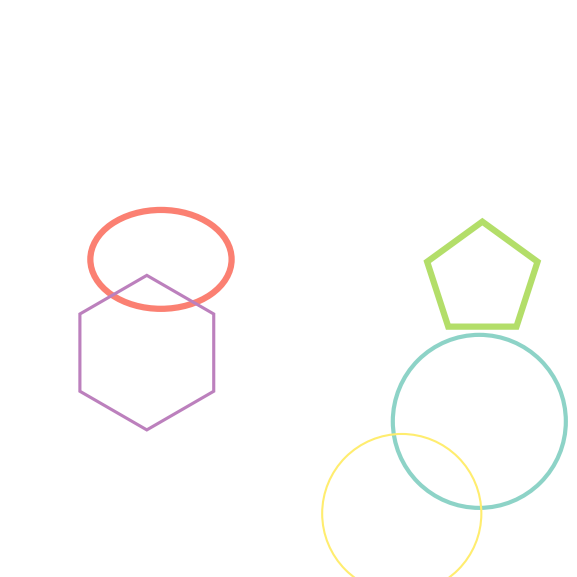[{"shape": "circle", "thickness": 2, "radius": 0.75, "center": [0.83, 0.27]}, {"shape": "oval", "thickness": 3, "radius": 0.61, "center": [0.279, 0.55]}, {"shape": "pentagon", "thickness": 3, "radius": 0.5, "center": [0.835, 0.515]}, {"shape": "hexagon", "thickness": 1.5, "radius": 0.67, "center": [0.254, 0.389]}, {"shape": "circle", "thickness": 1, "radius": 0.69, "center": [0.696, 0.11]}]